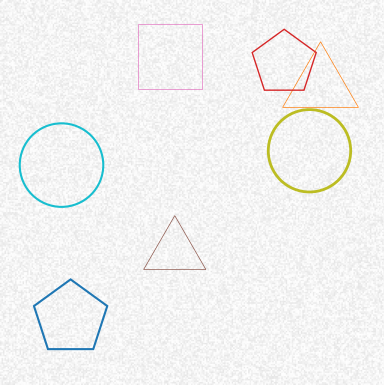[{"shape": "pentagon", "thickness": 1.5, "radius": 0.5, "center": [0.183, 0.174]}, {"shape": "triangle", "thickness": 0.5, "radius": 0.57, "center": [0.833, 0.778]}, {"shape": "pentagon", "thickness": 1, "radius": 0.44, "center": [0.738, 0.837]}, {"shape": "triangle", "thickness": 0.5, "radius": 0.47, "center": [0.454, 0.347]}, {"shape": "square", "thickness": 0.5, "radius": 0.42, "center": [0.441, 0.854]}, {"shape": "circle", "thickness": 2, "radius": 0.54, "center": [0.804, 0.608]}, {"shape": "circle", "thickness": 1.5, "radius": 0.54, "center": [0.16, 0.571]}]